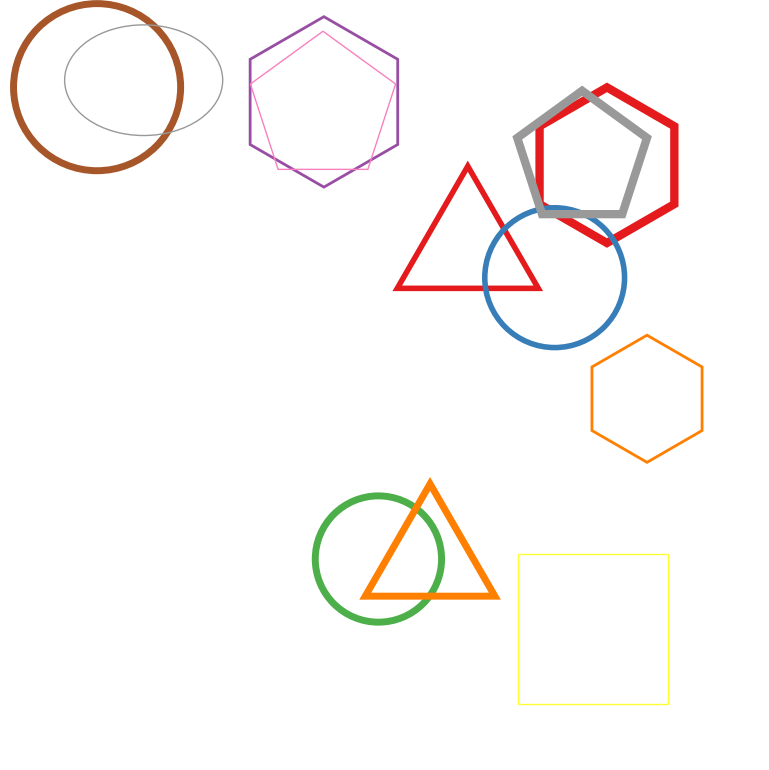[{"shape": "hexagon", "thickness": 3, "radius": 0.51, "center": [0.788, 0.785]}, {"shape": "triangle", "thickness": 2, "radius": 0.53, "center": [0.608, 0.678]}, {"shape": "circle", "thickness": 2, "radius": 0.45, "center": [0.72, 0.639]}, {"shape": "circle", "thickness": 2.5, "radius": 0.41, "center": [0.491, 0.274]}, {"shape": "hexagon", "thickness": 1, "radius": 0.55, "center": [0.421, 0.868]}, {"shape": "triangle", "thickness": 2.5, "radius": 0.49, "center": [0.559, 0.274]}, {"shape": "hexagon", "thickness": 1, "radius": 0.41, "center": [0.84, 0.482]}, {"shape": "square", "thickness": 0.5, "radius": 0.49, "center": [0.77, 0.183]}, {"shape": "circle", "thickness": 2.5, "radius": 0.54, "center": [0.126, 0.887]}, {"shape": "pentagon", "thickness": 0.5, "radius": 0.5, "center": [0.419, 0.86]}, {"shape": "pentagon", "thickness": 3, "radius": 0.44, "center": [0.756, 0.794]}, {"shape": "oval", "thickness": 0.5, "radius": 0.51, "center": [0.187, 0.896]}]